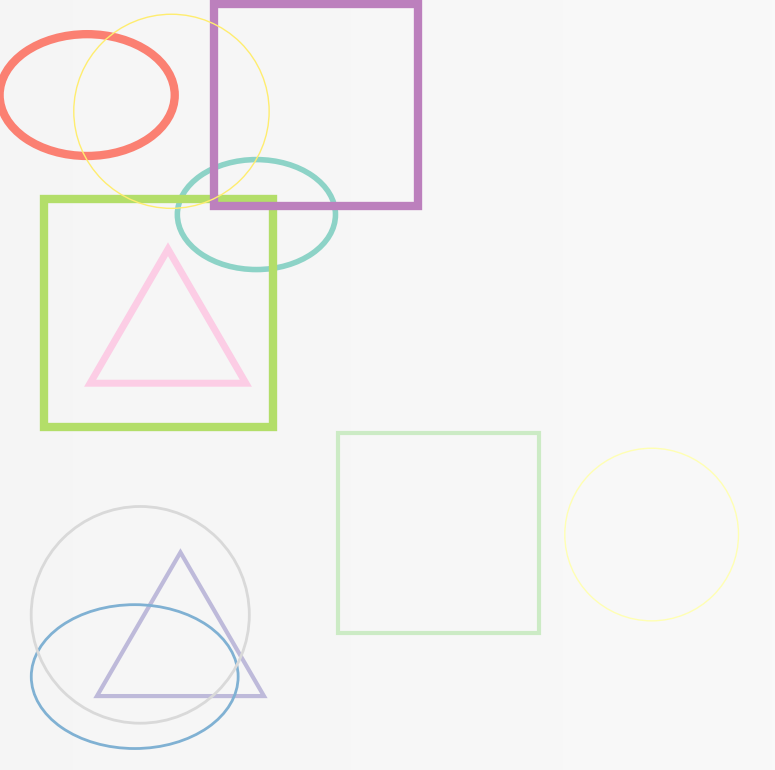[{"shape": "oval", "thickness": 2, "radius": 0.51, "center": [0.331, 0.721]}, {"shape": "circle", "thickness": 0.5, "radius": 0.56, "center": [0.841, 0.306]}, {"shape": "triangle", "thickness": 1.5, "radius": 0.62, "center": [0.233, 0.158]}, {"shape": "oval", "thickness": 3, "radius": 0.56, "center": [0.112, 0.877]}, {"shape": "oval", "thickness": 1, "radius": 0.67, "center": [0.174, 0.121]}, {"shape": "square", "thickness": 3, "radius": 0.74, "center": [0.205, 0.593]}, {"shape": "triangle", "thickness": 2.5, "radius": 0.58, "center": [0.217, 0.56]}, {"shape": "circle", "thickness": 1, "radius": 0.7, "center": [0.181, 0.202]}, {"shape": "square", "thickness": 3, "radius": 0.66, "center": [0.408, 0.863]}, {"shape": "square", "thickness": 1.5, "radius": 0.65, "center": [0.566, 0.308]}, {"shape": "circle", "thickness": 0.5, "radius": 0.63, "center": [0.221, 0.855]}]